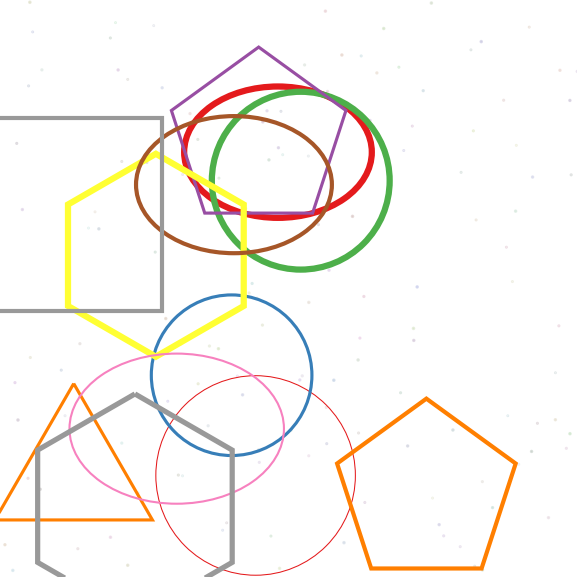[{"shape": "oval", "thickness": 3, "radius": 0.81, "center": [0.481, 0.736]}, {"shape": "circle", "thickness": 0.5, "radius": 0.86, "center": [0.443, 0.176]}, {"shape": "circle", "thickness": 1.5, "radius": 0.7, "center": [0.401, 0.349]}, {"shape": "circle", "thickness": 3, "radius": 0.77, "center": [0.521, 0.686]}, {"shape": "pentagon", "thickness": 1.5, "radius": 0.79, "center": [0.448, 0.759]}, {"shape": "triangle", "thickness": 1.5, "radius": 0.79, "center": [0.128, 0.177]}, {"shape": "pentagon", "thickness": 2, "radius": 0.81, "center": [0.738, 0.146]}, {"shape": "hexagon", "thickness": 3, "radius": 0.88, "center": [0.27, 0.557]}, {"shape": "oval", "thickness": 2, "radius": 0.85, "center": [0.405, 0.679]}, {"shape": "oval", "thickness": 1, "radius": 0.93, "center": [0.306, 0.257]}, {"shape": "hexagon", "thickness": 2.5, "radius": 0.97, "center": [0.234, 0.123]}, {"shape": "square", "thickness": 2, "radius": 0.84, "center": [0.114, 0.628]}]